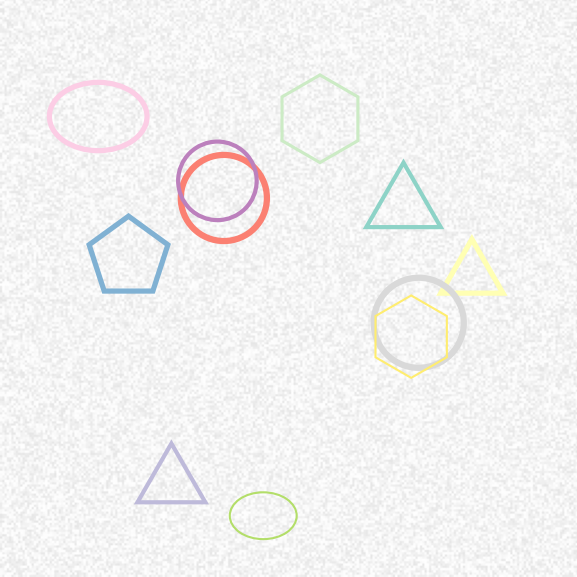[{"shape": "triangle", "thickness": 2, "radius": 0.37, "center": [0.699, 0.643]}, {"shape": "triangle", "thickness": 2.5, "radius": 0.31, "center": [0.817, 0.523]}, {"shape": "triangle", "thickness": 2, "radius": 0.34, "center": [0.297, 0.163]}, {"shape": "circle", "thickness": 3, "radius": 0.37, "center": [0.388, 0.656]}, {"shape": "pentagon", "thickness": 2.5, "radius": 0.36, "center": [0.223, 0.553]}, {"shape": "oval", "thickness": 1, "radius": 0.29, "center": [0.456, 0.106]}, {"shape": "oval", "thickness": 2.5, "radius": 0.42, "center": [0.17, 0.797]}, {"shape": "circle", "thickness": 3, "radius": 0.39, "center": [0.725, 0.44]}, {"shape": "circle", "thickness": 2, "radius": 0.34, "center": [0.376, 0.686]}, {"shape": "hexagon", "thickness": 1.5, "radius": 0.38, "center": [0.554, 0.793]}, {"shape": "hexagon", "thickness": 1, "radius": 0.36, "center": [0.712, 0.416]}]